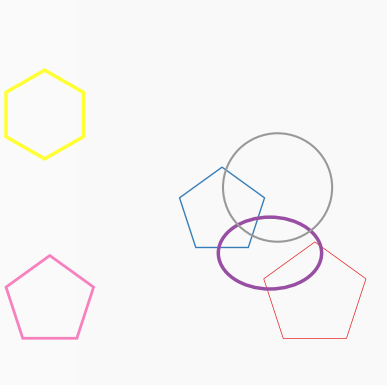[{"shape": "pentagon", "thickness": 0.5, "radius": 0.69, "center": [0.813, 0.233]}, {"shape": "pentagon", "thickness": 1, "radius": 0.58, "center": [0.573, 0.45]}, {"shape": "oval", "thickness": 2.5, "radius": 0.67, "center": [0.697, 0.343]}, {"shape": "hexagon", "thickness": 2.5, "radius": 0.58, "center": [0.115, 0.703]}, {"shape": "pentagon", "thickness": 2, "radius": 0.59, "center": [0.129, 0.217]}, {"shape": "circle", "thickness": 1.5, "radius": 0.7, "center": [0.716, 0.513]}]